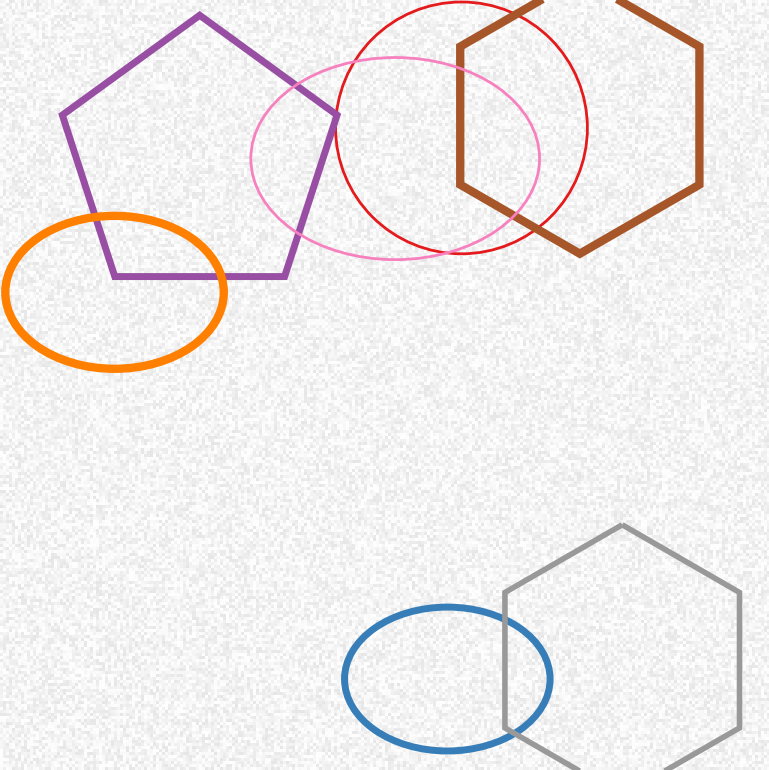[{"shape": "circle", "thickness": 1, "radius": 0.82, "center": [0.599, 0.834]}, {"shape": "oval", "thickness": 2.5, "radius": 0.67, "center": [0.581, 0.118]}, {"shape": "pentagon", "thickness": 2.5, "radius": 0.94, "center": [0.259, 0.793]}, {"shape": "oval", "thickness": 3, "radius": 0.71, "center": [0.149, 0.62]}, {"shape": "hexagon", "thickness": 3, "radius": 0.9, "center": [0.753, 0.85]}, {"shape": "oval", "thickness": 1, "radius": 0.94, "center": [0.513, 0.794]}, {"shape": "hexagon", "thickness": 2, "radius": 0.88, "center": [0.808, 0.143]}]